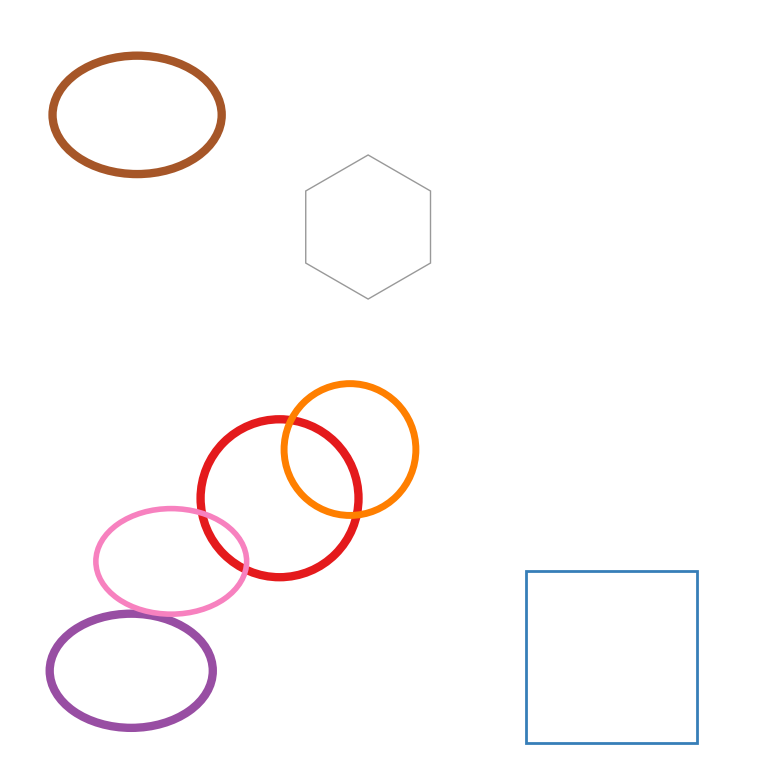[{"shape": "circle", "thickness": 3, "radius": 0.51, "center": [0.363, 0.353]}, {"shape": "square", "thickness": 1, "radius": 0.56, "center": [0.794, 0.147]}, {"shape": "oval", "thickness": 3, "radius": 0.53, "center": [0.17, 0.129]}, {"shape": "circle", "thickness": 2.5, "radius": 0.43, "center": [0.455, 0.416]}, {"shape": "oval", "thickness": 3, "radius": 0.55, "center": [0.178, 0.851]}, {"shape": "oval", "thickness": 2, "radius": 0.49, "center": [0.222, 0.271]}, {"shape": "hexagon", "thickness": 0.5, "radius": 0.47, "center": [0.478, 0.705]}]